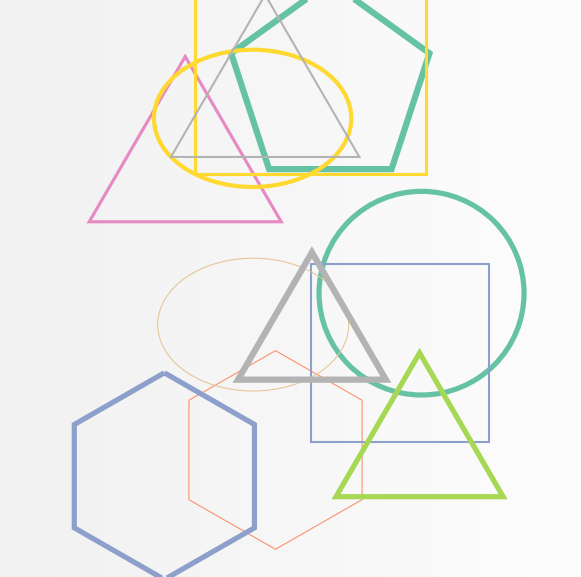[{"shape": "pentagon", "thickness": 3, "radius": 0.9, "center": [0.568, 0.851]}, {"shape": "circle", "thickness": 2.5, "radius": 0.88, "center": [0.725, 0.491]}, {"shape": "hexagon", "thickness": 0.5, "radius": 0.86, "center": [0.474, 0.22]}, {"shape": "square", "thickness": 1, "radius": 0.77, "center": [0.688, 0.388]}, {"shape": "hexagon", "thickness": 2.5, "radius": 0.89, "center": [0.283, 0.175]}, {"shape": "triangle", "thickness": 1.5, "radius": 0.95, "center": [0.319, 0.71]}, {"shape": "triangle", "thickness": 2.5, "radius": 0.83, "center": [0.722, 0.222]}, {"shape": "square", "thickness": 1.5, "radius": 0.99, "center": [0.534, 0.897]}, {"shape": "oval", "thickness": 2, "radius": 0.85, "center": [0.435, 0.794]}, {"shape": "oval", "thickness": 0.5, "radius": 0.82, "center": [0.436, 0.437]}, {"shape": "triangle", "thickness": 1, "radius": 0.94, "center": [0.456, 0.821]}, {"shape": "triangle", "thickness": 3, "radius": 0.73, "center": [0.537, 0.415]}]